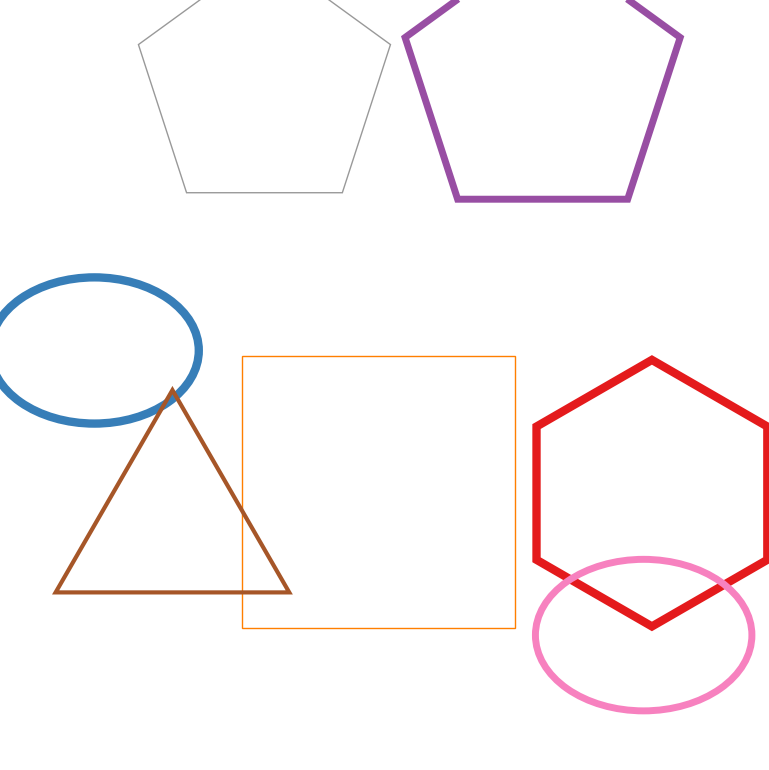[{"shape": "hexagon", "thickness": 3, "radius": 0.87, "center": [0.847, 0.36]}, {"shape": "oval", "thickness": 3, "radius": 0.68, "center": [0.123, 0.545]}, {"shape": "pentagon", "thickness": 2.5, "radius": 0.94, "center": [0.705, 0.893]}, {"shape": "square", "thickness": 0.5, "radius": 0.88, "center": [0.491, 0.361]}, {"shape": "triangle", "thickness": 1.5, "radius": 0.88, "center": [0.224, 0.318]}, {"shape": "oval", "thickness": 2.5, "radius": 0.7, "center": [0.836, 0.175]}, {"shape": "pentagon", "thickness": 0.5, "radius": 0.86, "center": [0.343, 0.889]}]